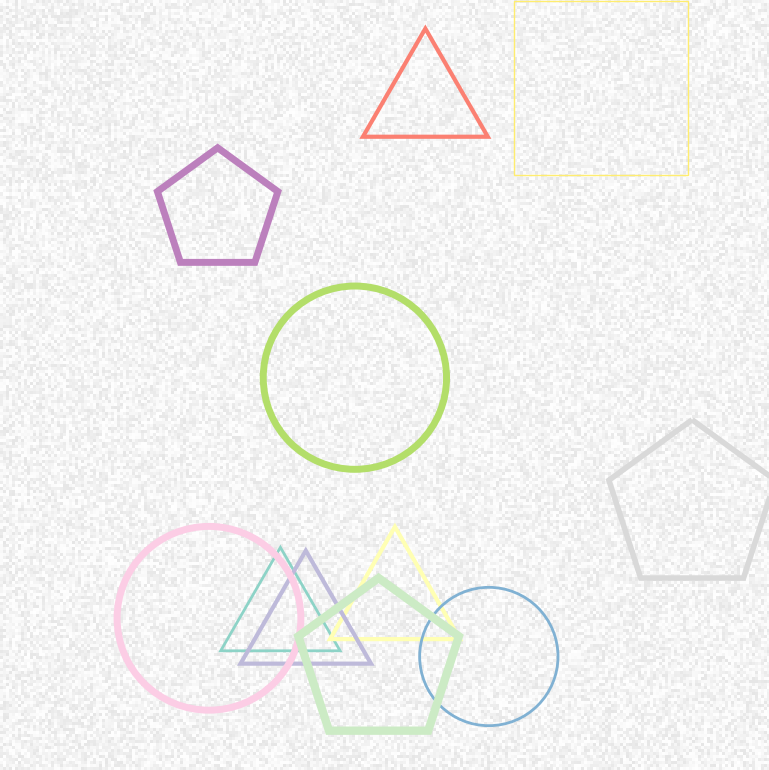[{"shape": "triangle", "thickness": 1, "radius": 0.45, "center": [0.364, 0.2]}, {"shape": "triangle", "thickness": 1.5, "radius": 0.49, "center": [0.513, 0.219]}, {"shape": "triangle", "thickness": 1.5, "radius": 0.49, "center": [0.397, 0.187]}, {"shape": "triangle", "thickness": 1.5, "radius": 0.47, "center": [0.552, 0.869]}, {"shape": "circle", "thickness": 1, "radius": 0.45, "center": [0.635, 0.147]}, {"shape": "circle", "thickness": 2.5, "radius": 0.6, "center": [0.461, 0.51]}, {"shape": "circle", "thickness": 2.5, "radius": 0.6, "center": [0.271, 0.197]}, {"shape": "pentagon", "thickness": 2, "radius": 0.57, "center": [0.899, 0.341]}, {"shape": "pentagon", "thickness": 2.5, "radius": 0.41, "center": [0.283, 0.726]}, {"shape": "pentagon", "thickness": 3, "radius": 0.55, "center": [0.492, 0.14]}, {"shape": "square", "thickness": 0.5, "radius": 0.56, "center": [0.781, 0.886]}]